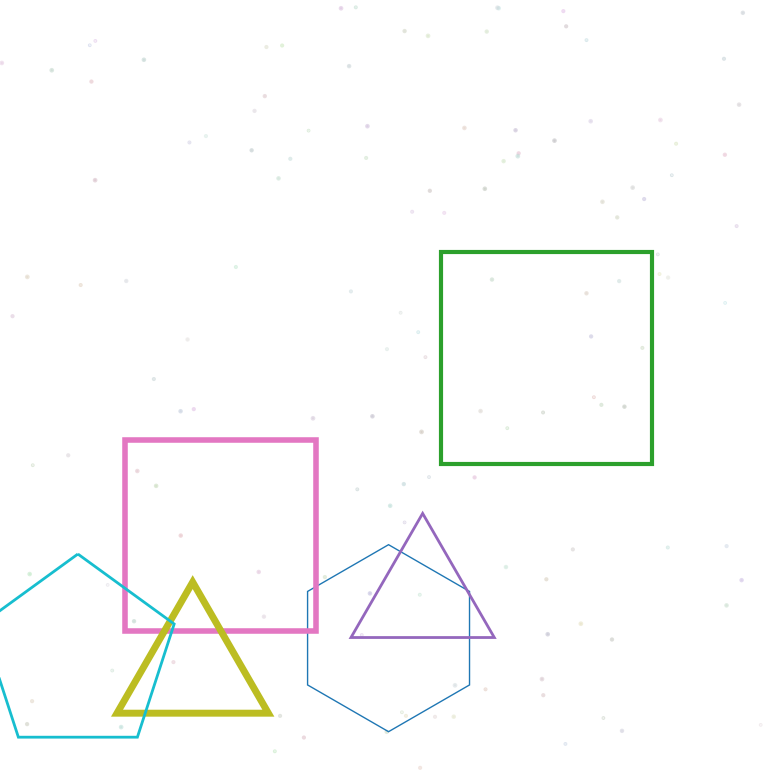[{"shape": "hexagon", "thickness": 0.5, "radius": 0.61, "center": [0.505, 0.171]}, {"shape": "square", "thickness": 1.5, "radius": 0.69, "center": [0.71, 0.535]}, {"shape": "triangle", "thickness": 1, "radius": 0.54, "center": [0.549, 0.226]}, {"shape": "square", "thickness": 2, "radius": 0.62, "center": [0.286, 0.304]}, {"shape": "triangle", "thickness": 2.5, "radius": 0.57, "center": [0.25, 0.131]}, {"shape": "pentagon", "thickness": 1, "radius": 0.66, "center": [0.101, 0.149]}]